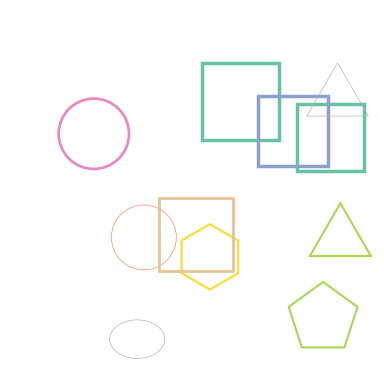[{"shape": "square", "thickness": 2.5, "radius": 0.5, "center": [0.624, 0.737]}, {"shape": "square", "thickness": 2.5, "radius": 0.44, "center": [0.859, 0.644]}, {"shape": "circle", "thickness": 0.5, "radius": 0.42, "center": [0.374, 0.383]}, {"shape": "square", "thickness": 2.5, "radius": 0.45, "center": [0.761, 0.659]}, {"shape": "circle", "thickness": 2, "radius": 0.46, "center": [0.244, 0.653]}, {"shape": "pentagon", "thickness": 1.5, "radius": 0.47, "center": [0.839, 0.174]}, {"shape": "triangle", "thickness": 1.5, "radius": 0.46, "center": [0.884, 0.381]}, {"shape": "hexagon", "thickness": 1.5, "radius": 0.42, "center": [0.545, 0.333]}, {"shape": "square", "thickness": 2, "radius": 0.48, "center": [0.509, 0.39]}, {"shape": "oval", "thickness": 0.5, "radius": 0.36, "center": [0.356, 0.119]}, {"shape": "triangle", "thickness": 0.5, "radius": 0.46, "center": [0.877, 0.745]}]